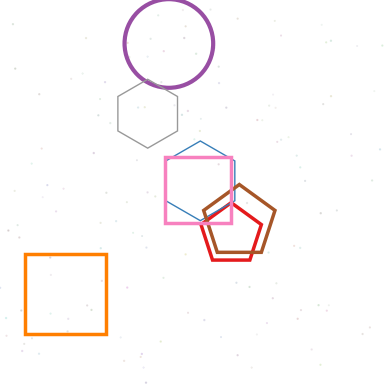[{"shape": "pentagon", "thickness": 2.5, "radius": 0.41, "center": [0.6, 0.391]}, {"shape": "hexagon", "thickness": 1, "radius": 0.52, "center": [0.52, 0.53]}, {"shape": "circle", "thickness": 3, "radius": 0.58, "center": [0.439, 0.887]}, {"shape": "square", "thickness": 2.5, "radius": 0.52, "center": [0.17, 0.236]}, {"shape": "pentagon", "thickness": 2.5, "radius": 0.49, "center": [0.622, 0.423]}, {"shape": "square", "thickness": 2.5, "radius": 0.43, "center": [0.515, 0.506]}, {"shape": "hexagon", "thickness": 1, "radius": 0.45, "center": [0.384, 0.705]}]